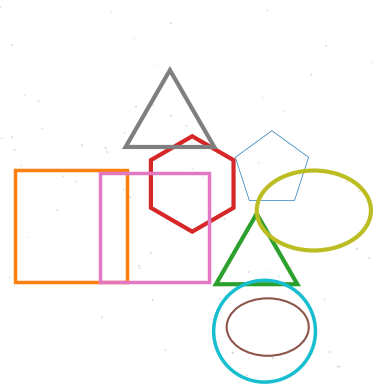[{"shape": "pentagon", "thickness": 0.5, "radius": 0.5, "center": [0.706, 0.561]}, {"shape": "square", "thickness": 2.5, "radius": 0.73, "center": [0.184, 0.413]}, {"shape": "triangle", "thickness": 3, "radius": 0.61, "center": [0.667, 0.323]}, {"shape": "hexagon", "thickness": 3, "radius": 0.62, "center": [0.499, 0.522]}, {"shape": "oval", "thickness": 1.5, "radius": 0.53, "center": [0.695, 0.15]}, {"shape": "square", "thickness": 2.5, "radius": 0.71, "center": [0.401, 0.409]}, {"shape": "triangle", "thickness": 3, "radius": 0.67, "center": [0.441, 0.685]}, {"shape": "oval", "thickness": 3, "radius": 0.74, "center": [0.815, 0.453]}, {"shape": "circle", "thickness": 2.5, "radius": 0.66, "center": [0.687, 0.14]}]